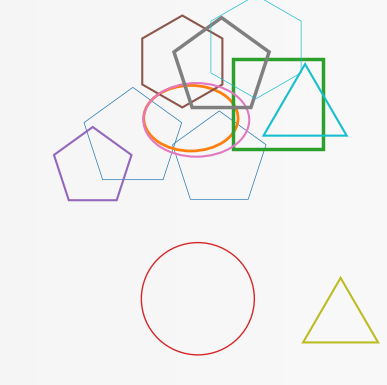[{"shape": "pentagon", "thickness": 0.5, "radius": 0.66, "center": [0.343, 0.641]}, {"shape": "pentagon", "thickness": 0.5, "radius": 0.63, "center": [0.566, 0.585]}, {"shape": "oval", "thickness": 2, "radius": 0.61, "center": [0.493, 0.693]}, {"shape": "square", "thickness": 2.5, "radius": 0.58, "center": [0.718, 0.729]}, {"shape": "circle", "thickness": 1, "radius": 0.73, "center": [0.511, 0.224]}, {"shape": "pentagon", "thickness": 1.5, "radius": 0.53, "center": [0.239, 0.565]}, {"shape": "hexagon", "thickness": 1.5, "radius": 0.6, "center": [0.471, 0.84]}, {"shape": "oval", "thickness": 1.5, "radius": 0.68, "center": [0.507, 0.689]}, {"shape": "pentagon", "thickness": 2.5, "radius": 0.65, "center": [0.572, 0.825]}, {"shape": "triangle", "thickness": 1.5, "radius": 0.56, "center": [0.879, 0.166]}, {"shape": "hexagon", "thickness": 0.5, "radius": 0.67, "center": [0.661, 0.878]}, {"shape": "triangle", "thickness": 1.5, "radius": 0.62, "center": [0.787, 0.71]}]